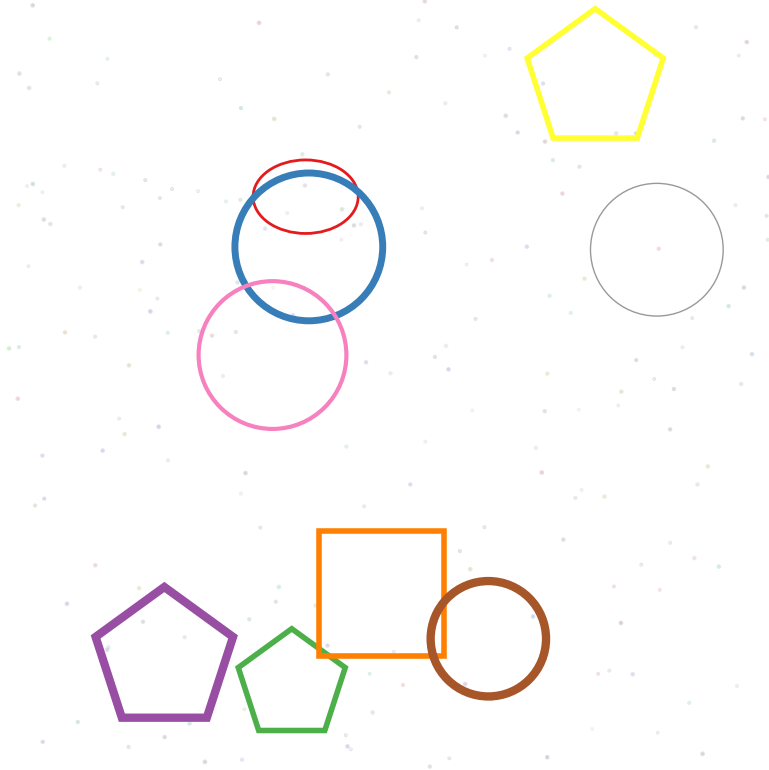[{"shape": "oval", "thickness": 1, "radius": 0.34, "center": [0.397, 0.745]}, {"shape": "circle", "thickness": 2.5, "radius": 0.48, "center": [0.401, 0.679]}, {"shape": "pentagon", "thickness": 2, "radius": 0.37, "center": [0.379, 0.11]}, {"shape": "pentagon", "thickness": 3, "radius": 0.47, "center": [0.213, 0.144]}, {"shape": "square", "thickness": 2, "radius": 0.4, "center": [0.495, 0.229]}, {"shape": "pentagon", "thickness": 2, "radius": 0.46, "center": [0.773, 0.896]}, {"shape": "circle", "thickness": 3, "radius": 0.37, "center": [0.634, 0.17]}, {"shape": "circle", "thickness": 1.5, "radius": 0.48, "center": [0.354, 0.539]}, {"shape": "circle", "thickness": 0.5, "radius": 0.43, "center": [0.853, 0.676]}]